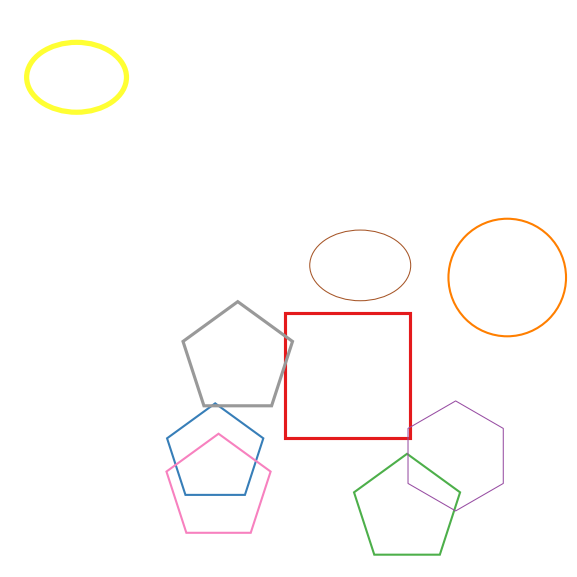[{"shape": "square", "thickness": 1.5, "radius": 0.54, "center": [0.602, 0.348]}, {"shape": "pentagon", "thickness": 1, "radius": 0.44, "center": [0.373, 0.213]}, {"shape": "pentagon", "thickness": 1, "radius": 0.48, "center": [0.705, 0.117]}, {"shape": "hexagon", "thickness": 0.5, "radius": 0.48, "center": [0.789, 0.21]}, {"shape": "circle", "thickness": 1, "radius": 0.51, "center": [0.878, 0.519]}, {"shape": "oval", "thickness": 2.5, "radius": 0.43, "center": [0.133, 0.865]}, {"shape": "oval", "thickness": 0.5, "radius": 0.44, "center": [0.624, 0.54]}, {"shape": "pentagon", "thickness": 1, "radius": 0.47, "center": [0.378, 0.153]}, {"shape": "pentagon", "thickness": 1.5, "radius": 0.5, "center": [0.412, 0.377]}]